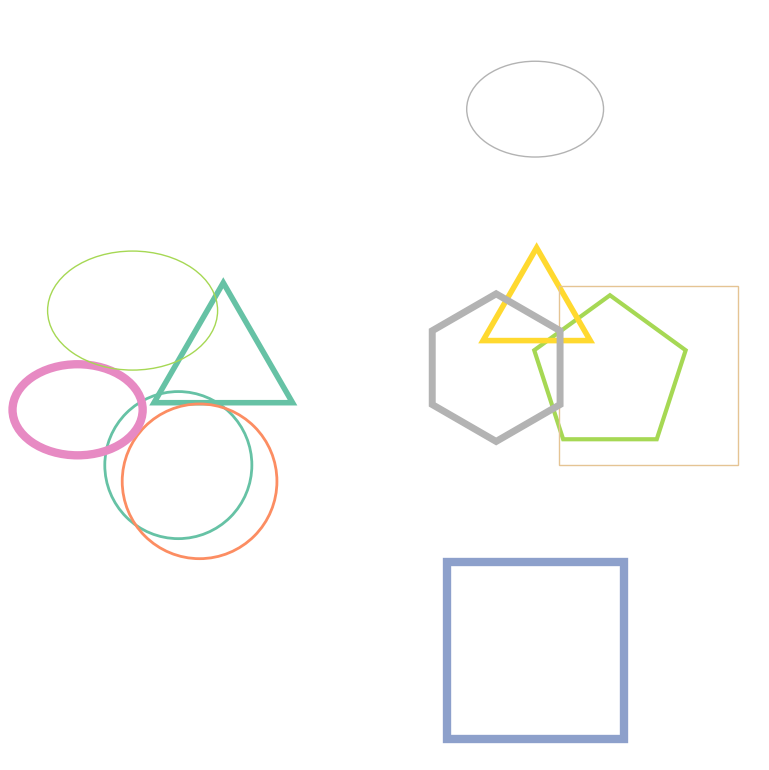[{"shape": "circle", "thickness": 1, "radius": 0.48, "center": [0.232, 0.396]}, {"shape": "triangle", "thickness": 2, "radius": 0.52, "center": [0.29, 0.529]}, {"shape": "circle", "thickness": 1, "radius": 0.5, "center": [0.259, 0.375]}, {"shape": "square", "thickness": 3, "radius": 0.57, "center": [0.696, 0.155]}, {"shape": "oval", "thickness": 3, "radius": 0.42, "center": [0.101, 0.468]}, {"shape": "oval", "thickness": 0.5, "radius": 0.55, "center": [0.172, 0.597]}, {"shape": "pentagon", "thickness": 1.5, "radius": 0.52, "center": [0.792, 0.513]}, {"shape": "triangle", "thickness": 2, "radius": 0.4, "center": [0.697, 0.598]}, {"shape": "square", "thickness": 0.5, "radius": 0.58, "center": [0.842, 0.513]}, {"shape": "hexagon", "thickness": 2.5, "radius": 0.48, "center": [0.644, 0.523]}, {"shape": "oval", "thickness": 0.5, "radius": 0.44, "center": [0.695, 0.858]}]